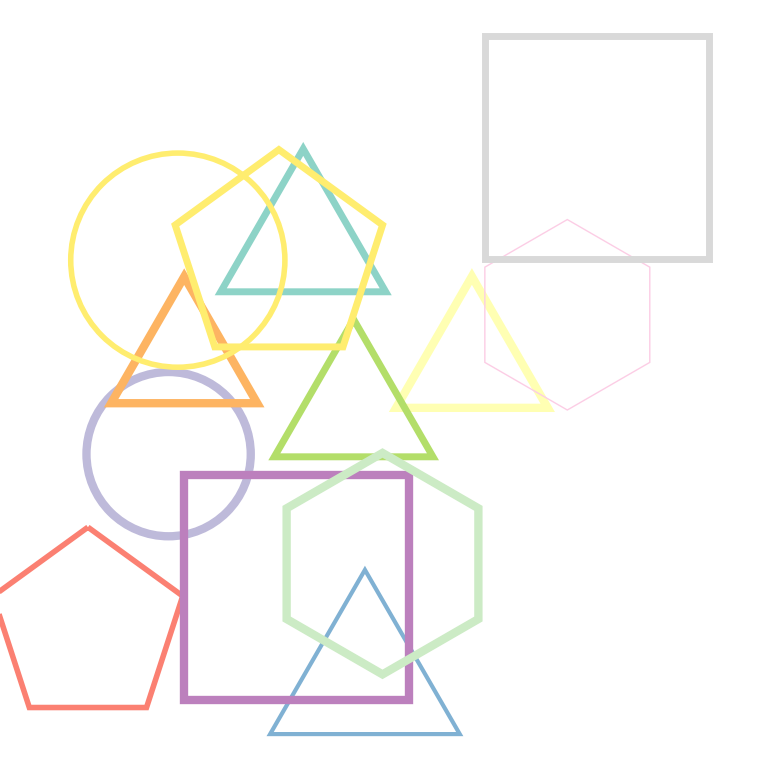[{"shape": "triangle", "thickness": 2.5, "radius": 0.62, "center": [0.394, 0.683]}, {"shape": "triangle", "thickness": 3, "radius": 0.57, "center": [0.613, 0.527]}, {"shape": "circle", "thickness": 3, "radius": 0.53, "center": [0.219, 0.41]}, {"shape": "pentagon", "thickness": 2, "radius": 0.65, "center": [0.114, 0.186]}, {"shape": "triangle", "thickness": 1.5, "radius": 0.71, "center": [0.474, 0.118]}, {"shape": "triangle", "thickness": 3, "radius": 0.55, "center": [0.239, 0.531]}, {"shape": "triangle", "thickness": 2.5, "radius": 0.59, "center": [0.459, 0.466]}, {"shape": "hexagon", "thickness": 0.5, "radius": 0.62, "center": [0.737, 0.591]}, {"shape": "square", "thickness": 2.5, "radius": 0.73, "center": [0.775, 0.808]}, {"shape": "square", "thickness": 3, "radius": 0.73, "center": [0.385, 0.237]}, {"shape": "hexagon", "thickness": 3, "radius": 0.72, "center": [0.497, 0.268]}, {"shape": "circle", "thickness": 2, "radius": 0.7, "center": [0.231, 0.662]}, {"shape": "pentagon", "thickness": 2.5, "radius": 0.71, "center": [0.362, 0.664]}]